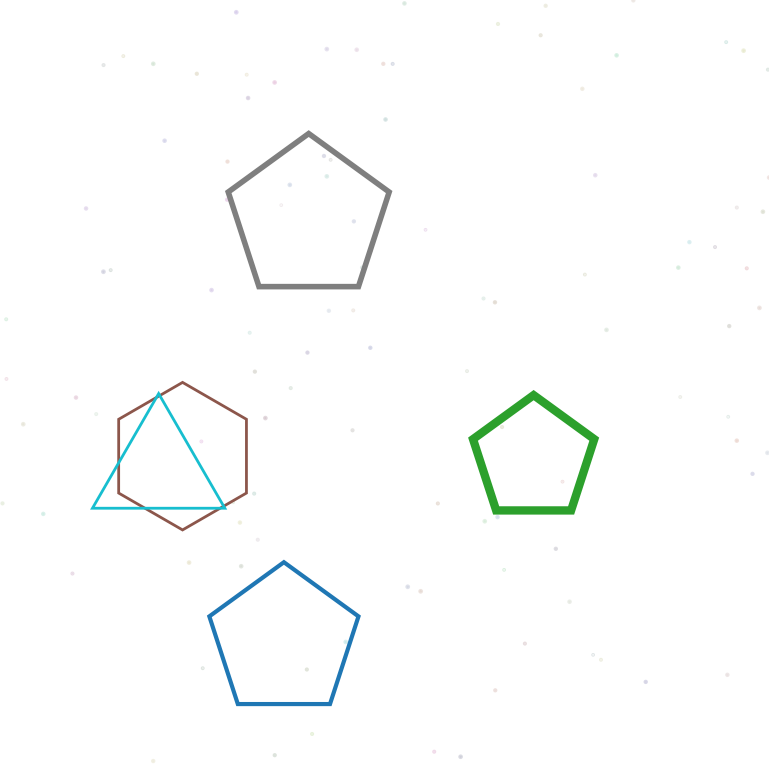[{"shape": "pentagon", "thickness": 1.5, "radius": 0.51, "center": [0.369, 0.168]}, {"shape": "pentagon", "thickness": 3, "radius": 0.41, "center": [0.693, 0.404]}, {"shape": "hexagon", "thickness": 1, "radius": 0.48, "center": [0.237, 0.408]}, {"shape": "pentagon", "thickness": 2, "radius": 0.55, "center": [0.401, 0.717]}, {"shape": "triangle", "thickness": 1, "radius": 0.5, "center": [0.206, 0.39]}]